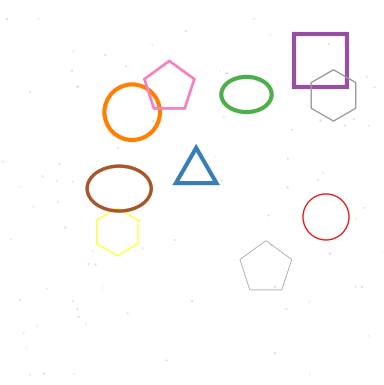[{"shape": "circle", "thickness": 1, "radius": 0.3, "center": [0.847, 0.436]}, {"shape": "triangle", "thickness": 3, "radius": 0.3, "center": [0.51, 0.555]}, {"shape": "oval", "thickness": 3, "radius": 0.33, "center": [0.64, 0.755]}, {"shape": "square", "thickness": 3, "radius": 0.35, "center": [0.833, 0.842]}, {"shape": "circle", "thickness": 3, "radius": 0.36, "center": [0.343, 0.709]}, {"shape": "hexagon", "thickness": 1, "radius": 0.31, "center": [0.305, 0.398]}, {"shape": "oval", "thickness": 2.5, "radius": 0.42, "center": [0.31, 0.51]}, {"shape": "pentagon", "thickness": 2, "radius": 0.34, "center": [0.44, 0.774]}, {"shape": "pentagon", "thickness": 0.5, "radius": 0.35, "center": [0.69, 0.304]}, {"shape": "hexagon", "thickness": 1, "radius": 0.33, "center": [0.866, 0.752]}]